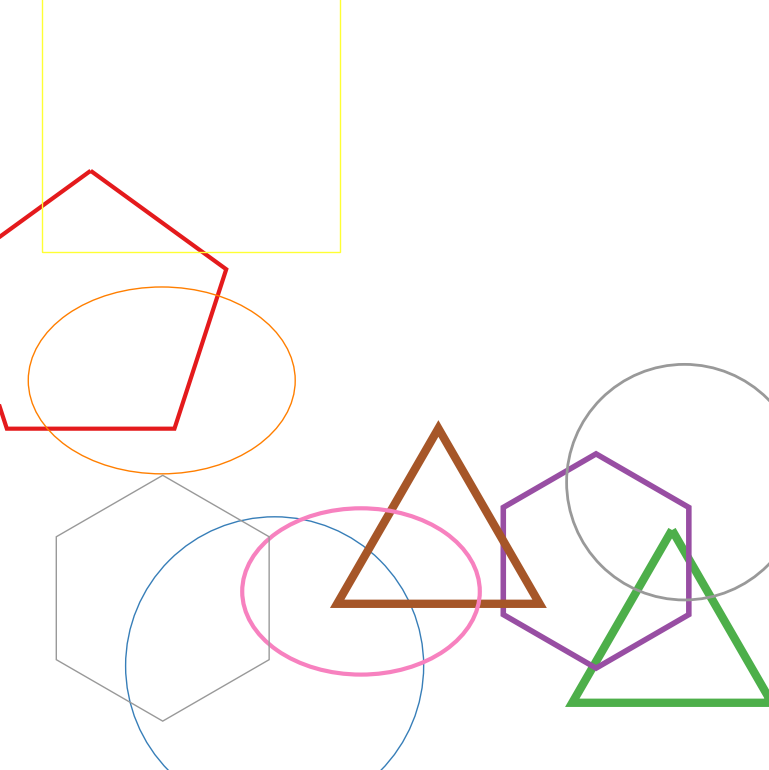[{"shape": "pentagon", "thickness": 1.5, "radius": 0.93, "center": [0.118, 0.593]}, {"shape": "circle", "thickness": 0.5, "radius": 0.97, "center": [0.357, 0.135]}, {"shape": "triangle", "thickness": 3, "radius": 0.75, "center": [0.873, 0.162]}, {"shape": "hexagon", "thickness": 2, "radius": 0.7, "center": [0.774, 0.271]}, {"shape": "oval", "thickness": 0.5, "radius": 0.87, "center": [0.21, 0.506]}, {"shape": "square", "thickness": 0.5, "radius": 0.97, "center": [0.248, 0.867]}, {"shape": "triangle", "thickness": 3, "radius": 0.76, "center": [0.569, 0.292]}, {"shape": "oval", "thickness": 1.5, "radius": 0.77, "center": [0.469, 0.232]}, {"shape": "hexagon", "thickness": 0.5, "radius": 0.8, "center": [0.211, 0.223]}, {"shape": "circle", "thickness": 1, "radius": 0.76, "center": [0.889, 0.374]}]